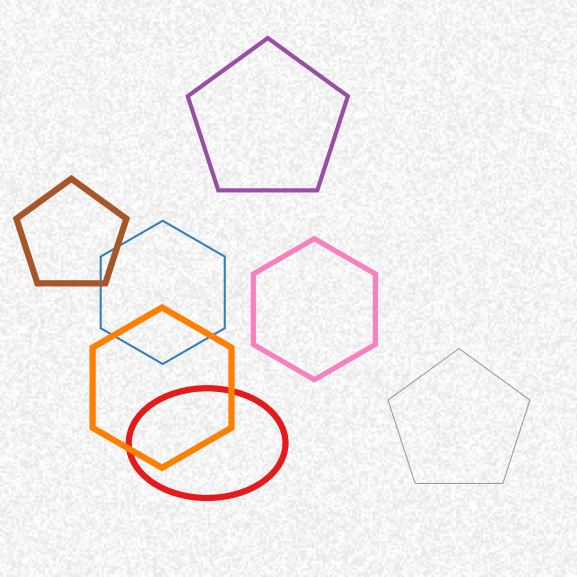[{"shape": "oval", "thickness": 3, "radius": 0.68, "center": [0.359, 0.232]}, {"shape": "hexagon", "thickness": 1, "radius": 0.62, "center": [0.282, 0.493]}, {"shape": "pentagon", "thickness": 2, "radius": 0.73, "center": [0.464, 0.787]}, {"shape": "hexagon", "thickness": 3, "radius": 0.69, "center": [0.281, 0.328]}, {"shape": "pentagon", "thickness": 3, "radius": 0.5, "center": [0.124, 0.59]}, {"shape": "hexagon", "thickness": 2.5, "radius": 0.61, "center": [0.544, 0.464]}, {"shape": "pentagon", "thickness": 0.5, "radius": 0.65, "center": [0.795, 0.266]}]